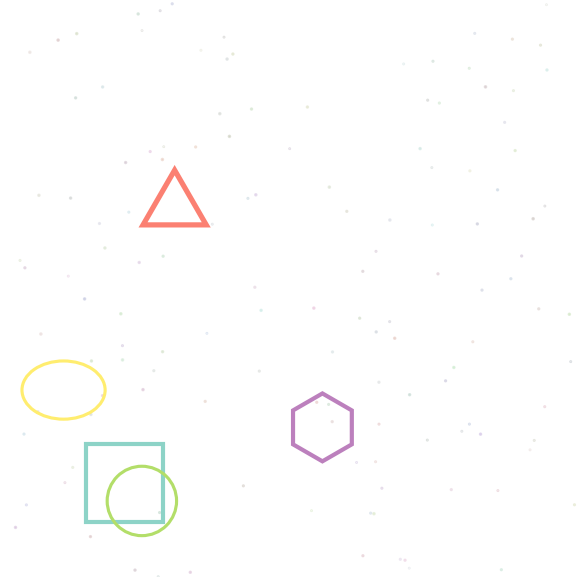[{"shape": "square", "thickness": 2, "radius": 0.34, "center": [0.215, 0.162]}, {"shape": "triangle", "thickness": 2.5, "radius": 0.32, "center": [0.302, 0.641]}, {"shape": "circle", "thickness": 1.5, "radius": 0.3, "center": [0.246, 0.132]}, {"shape": "hexagon", "thickness": 2, "radius": 0.29, "center": [0.558, 0.259]}, {"shape": "oval", "thickness": 1.5, "radius": 0.36, "center": [0.11, 0.324]}]